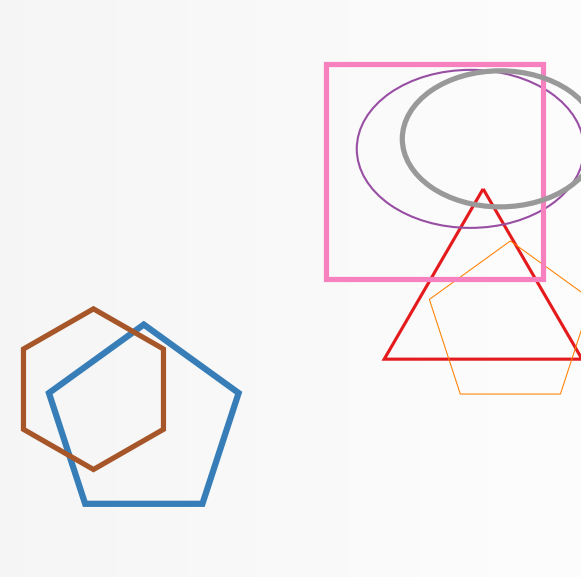[{"shape": "triangle", "thickness": 1.5, "radius": 0.98, "center": [0.831, 0.475]}, {"shape": "pentagon", "thickness": 3, "radius": 0.86, "center": [0.247, 0.266]}, {"shape": "oval", "thickness": 1, "radius": 0.98, "center": [0.809, 0.741]}, {"shape": "pentagon", "thickness": 0.5, "radius": 0.73, "center": [0.878, 0.435]}, {"shape": "hexagon", "thickness": 2.5, "radius": 0.7, "center": [0.161, 0.325]}, {"shape": "square", "thickness": 2.5, "radius": 0.93, "center": [0.748, 0.702]}, {"shape": "oval", "thickness": 2.5, "radius": 0.84, "center": [0.86, 0.759]}]